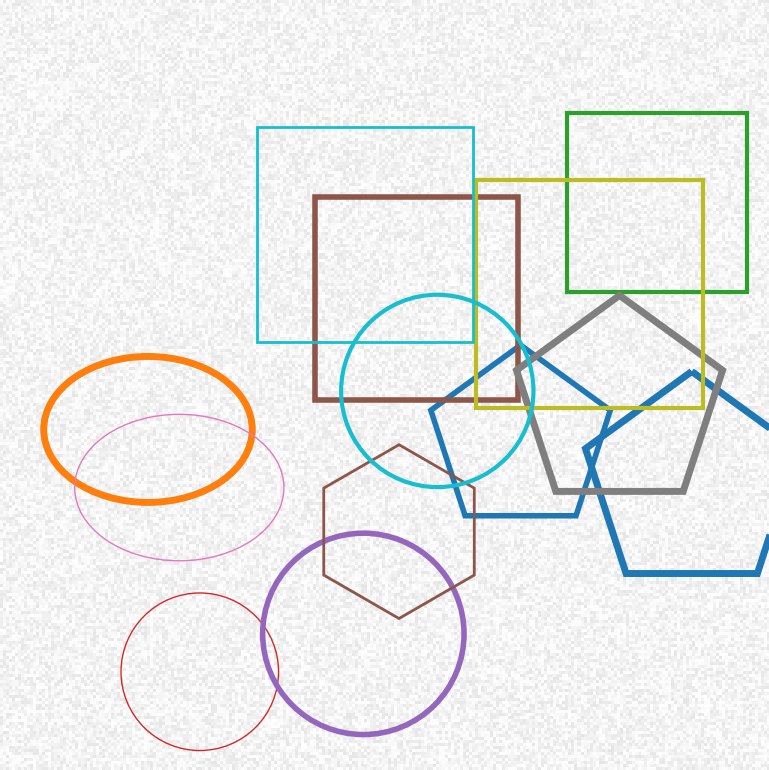[{"shape": "pentagon", "thickness": 2, "radius": 0.61, "center": [0.676, 0.429]}, {"shape": "pentagon", "thickness": 2.5, "radius": 0.73, "center": [0.898, 0.373]}, {"shape": "oval", "thickness": 2.5, "radius": 0.68, "center": [0.192, 0.442]}, {"shape": "square", "thickness": 1.5, "radius": 0.58, "center": [0.853, 0.737]}, {"shape": "circle", "thickness": 0.5, "radius": 0.51, "center": [0.259, 0.128]}, {"shape": "circle", "thickness": 2, "radius": 0.65, "center": [0.472, 0.177]}, {"shape": "square", "thickness": 2, "radius": 0.66, "center": [0.541, 0.612]}, {"shape": "hexagon", "thickness": 1, "radius": 0.56, "center": [0.518, 0.31]}, {"shape": "oval", "thickness": 0.5, "radius": 0.68, "center": [0.233, 0.367]}, {"shape": "pentagon", "thickness": 2.5, "radius": 0.7, "center": [0.805, 0.476]}, {"shape": "square", "thickness": 1.5, "radius": 0.74, "center": [0.766, 0.618]}, {"shape": "circle", "thickness": 1.5, "radius": 0.62, "center": [0.568, 0.492]}, {"shape": "square", "thickness": 1, "radius": 0.7, "center": [0.474, 0.695]}]